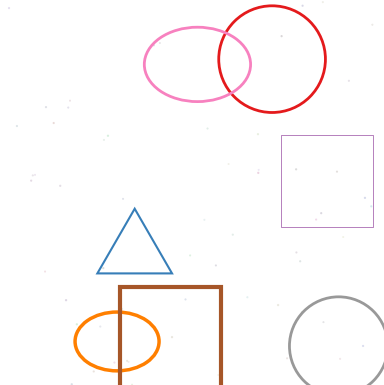[{"shape": "circle", "thickness": 2, "radius": 0.69, "center": [0.707, 0.846]}, {"shape": "triangle", "thickness": 1.5, "radius": 0.56, "center": [0.35, 0.346]}, {"shape": "square", "thickness": 0.5, "radius": 0.6, "center": [0.85, 0.53]}, {"shape": "oval", "thickness": 2.5, "radius": 0.55, "center": [0.304, 0.113]}, {"shape": "square", "thickness": 3, "radius": 0.65, "center": [0.442, 0.124]}, {"shape": "oval", "thickness": 2, "radius": 0.69, "center": [0.513, 0.833]}, {"shape": "circle", "thickness": 2, "radius": 0.64, "center": [0.88, 0.101]}]